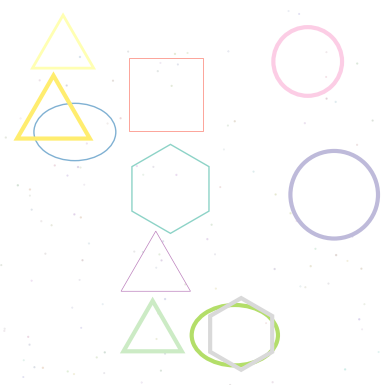[{"shape": "hexagon", "thickness": 1, "radius": 0.58, "center": [0.443, 0.509]}, {"shape": "triangle", "thickness": 2, "radius": 0.46, "center": [0.164, 0.869]}, {"shape": "circle", "thickness": 3, "radius": 0.57, "center": [0.868, 0.494]}, {"shape": "square", "thickness": 0.5, "radius": 0.48, "center": [0.43, 0.755]}, {"shape": "oval", "thickness": 1, "radius": 0.53, "center": [0.194, 0.657]}, {"shape": "oval", "thickness": 3, "radius": 0.56, "center": [0.61, 0.129]}, {"shape": "circle", "thickness": 3, "radius": 0.45, "center": [0.799, 0.84]}, {"shape": "hexagon", "thickness": 3, "radius": 0.47, "center": [0.626, 0.133]}, {"shape": "triangle", "thickness": 0.5, "radius": 0.52, "center": [0.405, 0.296]}, {"shape": "triangle", "thickness": 3, "radius": 0.44, "center": [0.396, 0.131]}, {"shape": "triangle", "thickness": 3, "radius": 0.55, "center": [0.139, 0.695]}]